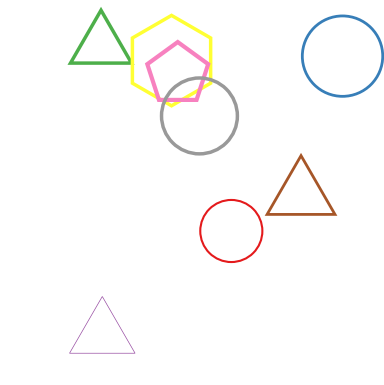[{"shape": "circle", "thickness": 1.5, "radius": 0.4, "center": [0.601, 0.4]}, {"shape": "circle", "thickness": 2, "radius": 0.52, "center": [0.89, 0.854]}, {"shape": "triangle", "thickness": 2.5, "radius": 0.46, "center": [0.262, 0.882]}, {"shape": "triangle", "thickness": 0.5, "radius": 0.49, "center": [0.266, 0.132]}, {"shape": "hexagon", "thickness": 2.5, "radius": 0.59, "center": [0.446, 0.843]}, {"shape": "triangle", "thickness": 2, "radius": 0.51, "center": [0.782, 0.494]}, {"shape": "pentagon", "thickness": 3, "radius": 0.42, "center": [0.462, 0.808]}, {"shape": "circle", "thickness": 2.5, "radius": 0.49, "center": [0.518, 0.699]}]